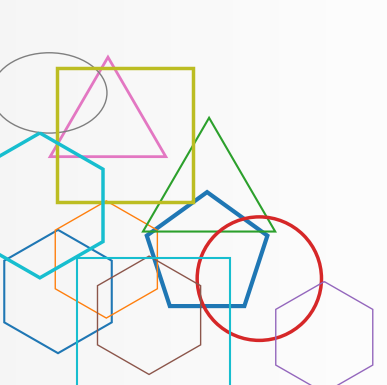[{"shape": "hexagon", "thickness": 1.5, "radius": 0.8, "center": [0.15, 0.243]}, {"shape": "pentagon", "thickness": 3, "radius": 0.82, "center": [0.534, 0.337]}, {"shape": "hexagon", "thickness": 1, "radius": 0.76, "center": [0.274, 0.326]}, {"shape": "triangle", "thickness": 1.5, "radius": 0.98, "center": [0.54, 0.497]}, {"shape": "circle", "thickness": 2.5, "radius": 0.8, "center": [0.669, 0.276]}, {"shape": "hexagon", "thickness": 1, "radius": 0.72, "center": [0.837, 0.124]}, {"shape": "hexagon", "thickness": 1, "radius": 0.77, "center": [0.385, 0.181]}, {"shape": "triangle", "thickness": 2, "radius": 0.86, "center": [0.279, 0.679]}, {"shape": "oval", "thickness": 1, "radius": 0.75, "center": [0.127, 0.759]}, {"shape": "square", "thickness": 2.5, "radius": 0.87, "center": [0.323, 0.649]}, {"shape": "hexagon", "thickness": 2.5, "radius": 0.94, "center": [0.103, 0.466]}, {"shape": "square", "thickness": 1.5, "radius": 0.98, "center": [0.396, 0.133]}]